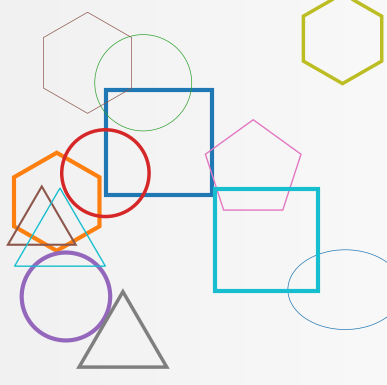[{"shape": "oval", "thickness": 0.5, "radius": 0.74, "center": [0.891, 0.248]}, {"shape": "square", "thickness": 3, "radius": 0.68, "center": [0.409, 0.629]}, {"shape": "hexagon", "thickness": 3, "radius": 0.64, "center": [0.146, 0.476]}, {"shape": "circle", "thickness": 0.5, "radius": 0.63, "center": [0.37, 0.785]}, {"shape": "circle", "thickness": 2.5, "radius": 0.56, "center": [0.272, 0.55]}, {"shape": "circle", "thickness": 3, "radius": 0.57, "center": [0.17, 0.23]}, {"shape": "hexagon", "thickness": 0.5, "radius": 0.66, "center": [0.226, 0.837]}, {"shape": "triangle", "thickness": 1.5, "radius": 0.5, "center": [0.108, 0.415]}, {"shape": "pentagon", "thickness": 1, "radius": 0.65, "center": [0.653, 0.559]}, {"shape": "triangle", "thickness": 2.5, "radius": 0.65, "center": [0.317, 0.112]}, {"shape": "hexagon", "thickness": 2.5, "radius": 0.58, "center": [0.884, 0.9]}, {"shape": "triangle", "thickness": 1, "radius": 0.68, "center": [0.155, 0.376]}, {"shape": "square", "thickness": 3, "radius": 0.66, "center": [0.688, 0.376]}]